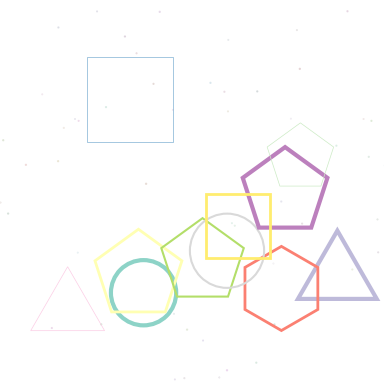[{"shape": "circle", "thickness": 3, "radius": 0.42, "center": [0.373, 0.24]}, {"shape": "pentagon", "thickness": 2, "radius": 0.59, "center": [0.36, 0.286]}, {"shape": "triangle", "thickness": 3, "radius": 0.59, "center": [0.876, 0.283]}, {"shape": "hexagon", "thickness": 2, "radius": 0.55, "center": [0.731, 0.251]}, {"shape": "square", "thickness": 0.5, "radius": 0.55, "center": [0.337, 0.742]}, {"shape": "pentagon", "thickness": 1.5, "radius": 0.56, "center": [0.526, 0.321]}, {"shape": "triangle", "thickness": 0.5, "radius": 0.55, "center": [0.176, 0.196]}, {"shape": "circle", "thickness": 1.5, "radius": 0.48, "center": [0.59, 0.349]}, {"shape": "pentagon", "thickness": 3, "radius": 0.58, "center": [0.74, 0.502]}, {"shape": "pentagon", "thickness": 0.5, "radius": 0.45, "center": [0.78, 0.59]}, {"shape": "square", "thickness": 2, "radius": 0.41, "center": [0.618, 0.414]}]